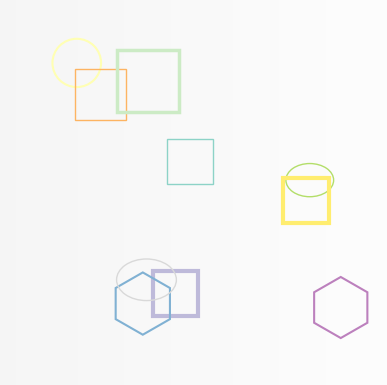[{"shape": "square", "thickness": 1, "radius": 0.3, "center": [0.491, 0.58]}, {"shape": "circle", "thickness": 1.5, "radius": 0.31, "center": [0.198, 0.837]}, {"shape": "square", "thickness": 3, "radius": 0.29, "center": [0.452, 0.238]}, {"shape": "hexagon", "thickness": 1.5, "radius": 0.4, "center": [0.369, 0.212]}, {"shape": "square", "thickness": 1, "radius": 0.33, "center": [0.26, 0.755]}, {"shape": "oval", "thickness": 1, "radius": 0.31, "center": [0.799, 0.532]}, {"shape": "oval", "thickness": 1, "radius": 0.39, "center": [0.378, 0.273]}, {"shape": "hexagon", "thickness": 1.5, "radius": 0.4, "center": [0.879, 0.201]}, {"shape": "square", "thickness": 2.5, "radius": 0.4, "center": [0.381, 0.789]}, {"shape": "square", "thickness": 3, "radius": 0.3, "center": [0.789, 0.479]}]